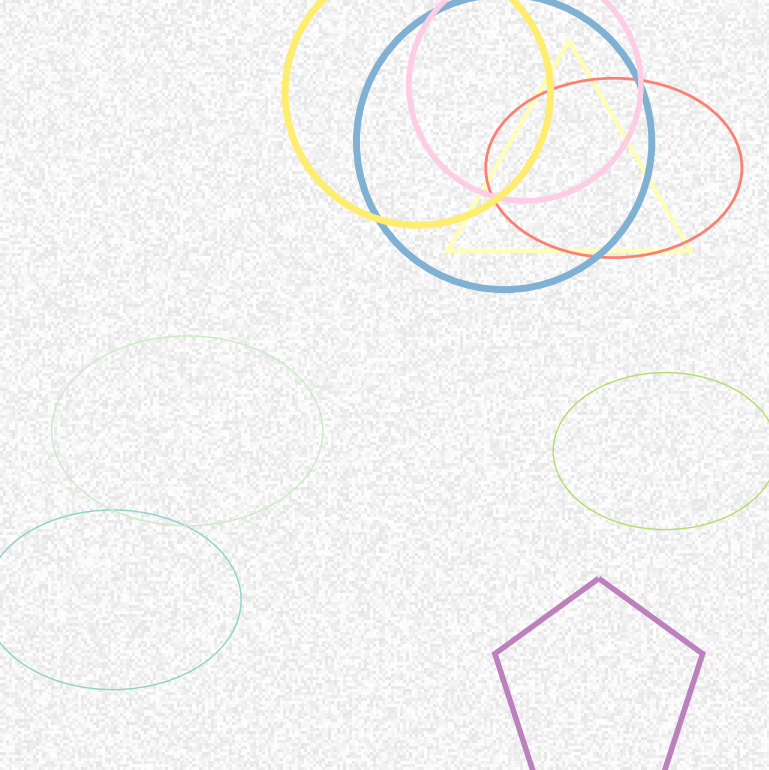[{"shape": "oval", "thickness": 0.5, "radius": 0.83, "center": [0.146, 0.221]}, {"shape": "triangle", "thickness": 1.5, "radius": 0.91, "center": [0.739, 0.765]}, {"shape": "oval", "thickness": 1, "radius": 0.83, "center": [0.797, 0.782]}, {"shape": "circle", "thickness": 2.5, "radius": 0.96, "center": [0.655, 0.816]}, {"shape": "oval", "thickness": 0.5, "radius": 0.73, "center": [0.864, 0.414]}, {"shape": "circle", "thickness": 2, "radius": 0.75, "center": [0.682, 0.89]}, {"shape": "pentagon", "thickness": 2, "radius": 0.71, "center": [0.778, 0.107]}, {"shape": "oval", "thickness": 0.5, "radius": 0.88, "center": [0.243, 0.44]}, {"shape": "circle", "thickness": 2.5, "radius": 0.86, "center": [0.543, 0.88]}]